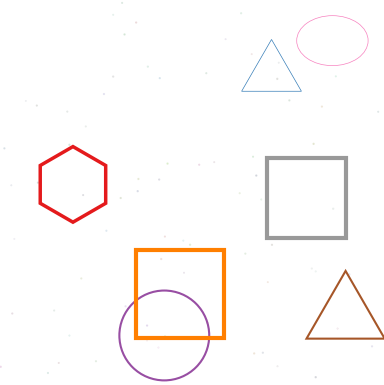[{"shape": "hexagon", "thickness": 2.5, "radius": 0.49, "center": [0.19, 0.521]}, {"shape": "triangle", "thickness": 0.5, "radius": 0.45, "center": [0.705, 0.808]}, {"shape": "circle", "thickness": 1.5, "radius": 0.58, "center": [0.427, 0.129]}, {"shape": "square", "thickness": 3, "radius": 0.57, "center": [0.467, 0.236]}, {"shape": "triangle", "thickness": 1.5, "radius": 0.59, "center": [0.898, 0.179]}, {"shape": "oval", "thickness": 0.5, "radius": 0.46, "center": [0.863, 0.894]}, {"shape": "square", "thickness": 3, "radius": 0.52, "center": [0.796, 0.486]}]